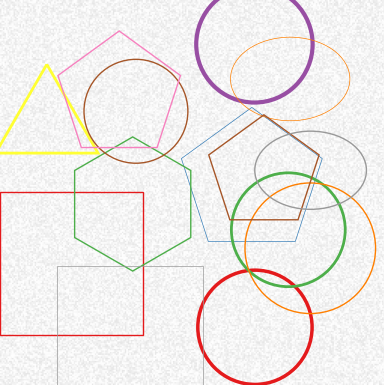[{"shape": "circle", "thickness": 2.5, "radius": 0.74, "center": [0.662, 0.15]}, {"shape": "square", "thickness": 1, "radius": 0.93, "center": [0.185, 0.316]}, {"shape": "pentagon", "thickness": 0.5, "radius": 0.96, "center": [0.654, 0.529]}, {"shape": "circle", "thickness": 2, "radius": 0.74, "center": [0.749, 0.403]}, {"shape": "hexagon", "thickness": 1, "radius": 0.87, "center": [0.345, 0.47]}, {"shape": "circle", "thickness": 3, "radius": 0.76, "center": [0.661, 0.885]}, {"shape": "circle", "thickness": 1, "radius": 0.85, "center": [0.806, 0.355]}, {"shape": "oval", "thickness": 0.5, "radius": 0.78, "center": [0.754, 0.795]}, {"shape": "triangle", "thickness": 2, "radius": 0.77, "center": [0.122, 0.679]}, {"shape": "pentagon", "thickness": 1, "radius": 0.75, "center": [0.686, 0.551]}, {"shape": "circle", "thickness": 1, "radius": 0.67, "center": [0.353, 0.711]}, {"shape": "pentagon", "thickness": 1, "radius": 0.84, "center": [0.31, 0.752]}, {"shape": "oval", "thickness": 1, "radius": 0.73, "center": [0.807, 0.558]}, {"shape": "square", "thickness": 0.5, "radius": 0.94, "center": [0.337, 0.12]}]